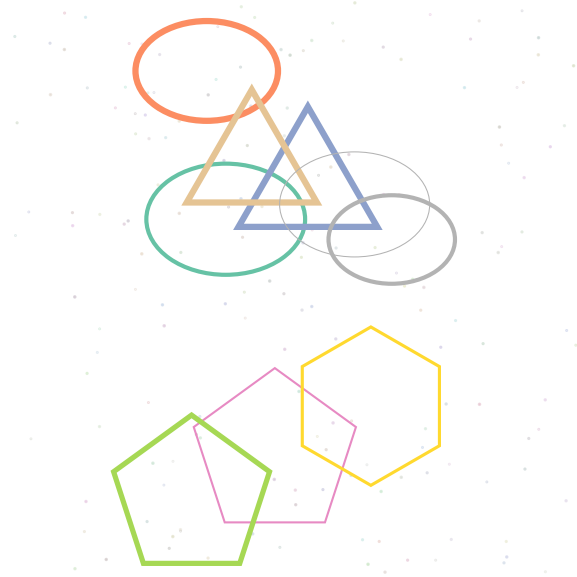[{"shape": "oval", "thickness": 2, "radius": 0.69, "center": [0.391, 0.62]}, {"shape": "oval", "thickness": 3, "radius": 0.62, "center": [0.358, 0.876]}, {"shape": "triangle", "thickness": 3, "radius": 0.69, "center": [0.533, 0.676]}, {"shape": "pentagon", "thickness": 1, "radius": 0.74, "center": [0.476, 0.214]}, {"shape": "pentagon", "thickness": 2.5, "radius": 0.71, "center": [0.332, 0.138]}, {"shape": "hexagon", "thickness": 1.5, "radius": 0.69, "center": [0.642, 0.296]}, {"shape": "triangle", "thickness": 3, "radius": 0.65, "center": [0.436, 0.714]}, {"shape": "oval", "thickness": 2, "radius": 0.55, "center": [0.678, 0.584]}, {"shape": "oval", "thickness": 0.5, "radius": 0.65, "center": [0.614, 0.645]}]